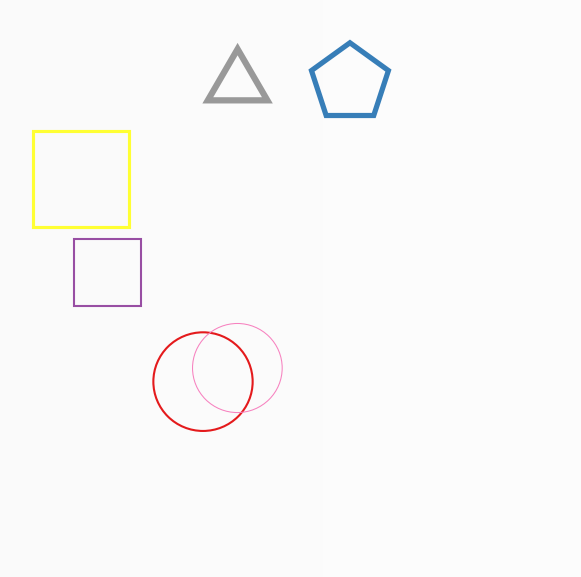[{"shape": "circle", "thickness": 1, "radius": 0.43, "center": [0.349, 0.338]}, {"shape": "pentagon", "thickness": 2.5, "radius": 0.35, "center": [0.602, 0.855]}, {"shape": "square", "thickness": 1, "radius": 0.29, "center": [0.185, 0.528]}, {"shape": "square", "thickness": 1.5, "radius": 0.41, "center": [0.139, 0.689]}, {"shape": "circle", "thickness": 0.5, "radius": 0.39, "center": [0.408, 0.362]}, {"shape": "triangle", "thickness": 3, "radius": 0.3, "center": [0.409, 0.855]}]